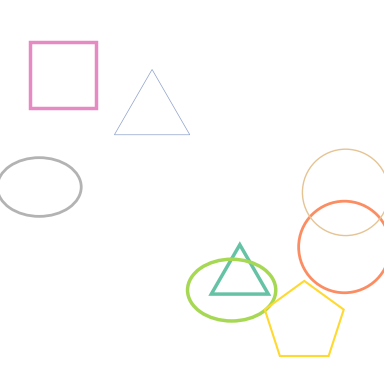[{"shape": "triangle", "thickness": 2.5, "radius": 0.43, "center": [0.623, 0.279]}, {"shape": "circle", "thickness": 2, "radius": 0.59, "center": [0.895, 0.359]}, {"shape": "triangle", "thickness": 0.5, "radius": 0.57, "center": [0.395, 0.707]}, {"shape": "square", "thickness": 2.5, "radius": 0.43, "center": [0.164, 0.805]}, {"shape": "oval", "thickness": 2.5, "radius": 0.57, "center": [0.602, 0.246]}, {"shape": "pentagon", "thickness": 1.5, "radius": 0.54, "center": [0.79, 0.163]}, {"shape": "circle", "thickness": 1, "radius": 0.56, "center": [0.898, 0.5]}, {"shape": "oval", "thickness": 2, "radius": 0.54, "center": [0.102, 0.514]}]